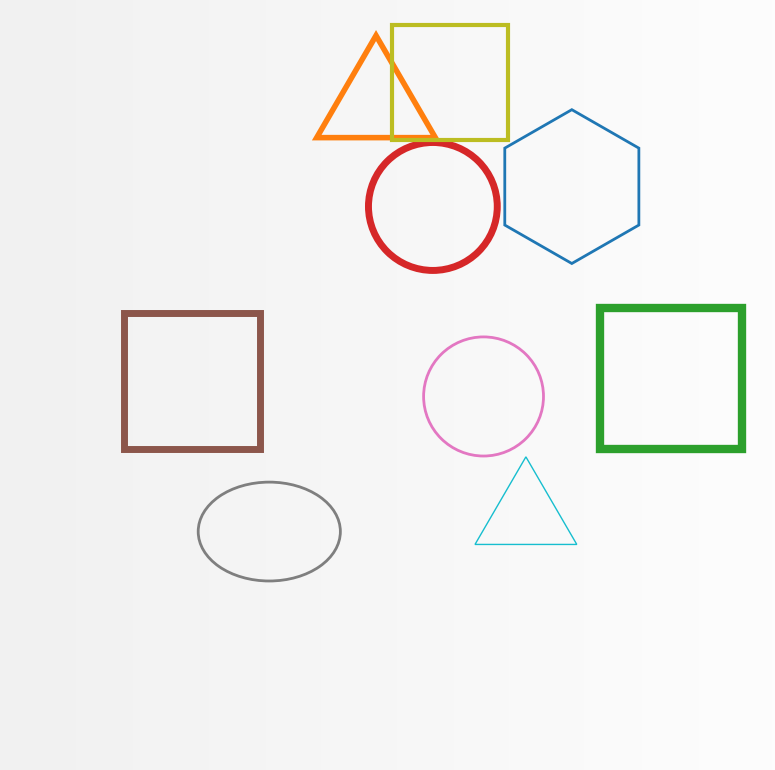[{"shape": "hexagon", "thickness": 1, "radius": 0.5, "center": [0.738, 0.758]}, {"shape": "triangle", "thickness": 2, "radius": 0.44, "center": [0.485, 0.865]}, {"shape": "square", "thickness": 3, "radius": 0.46, "center": [0.866, 0.508]}, {"shape": "circle", "thickness": 2.5, "radius": 0.42, "center": [0.559, 0.732]}, {"shape": "square", "thickness": 2.5, "radius": 0.44, "center": [0.248, 0.506]}, {"shape": "circle", "thickness": 1, "radius": 0.39, "center": [0.624, 0.485]}, {"shape": "oval", "thickness": 1, "radius": 0.46, "center": [0.347, 0.31]}, {"shape": "square", "thickness": 1.5, "radius": 0.37, "center": [0.581, 0.893]}, {"shape": "triangle", "thickness": 0.5, "radius": 0.38, "center": [0.679, 0.331]}]